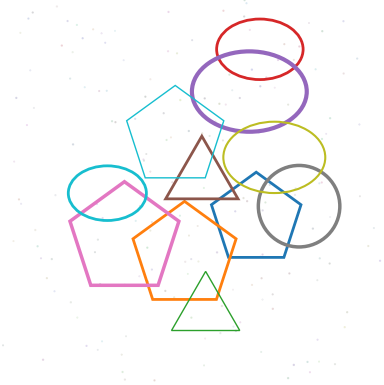[{"shape": "pentagon", "thickness": 2, "radius": 0.61, "center": [0.665, 0.43]}, {"shape": "pentagon", "thickness": 2, "radius": 0.7, "center": [0.479, 0.336]}, {"shape": "triangle", "thickness": 1, "radius": 0.51, "center": [0.534, 0.193]}, {"shape": "oval", "thickness": 2, "radius": 0.56, "center": [0.675, 0.872]}, {"shape": "oval", "thickness": 3, "radius": 0.75, "center": [0.648, 0.762]}, {"shape": "triangle", "thickness": 2, "radius": 0.54, "center": [0.524, 0.538]}, {"shape": "pentagon", "thickness": 2.5, "radius": 0.74, "center": [0.323, 0.379]}, {"shape": "circle", "thickness": 2.5, "radius": 0.53, "center": [0.777, 0.464]}, {"shape": "oval", "thickness": 1.5, "radius": 0.66, "center": [0.712, 0.591]}, {"shape": "pentagon", "thickness": 1, "radius": 0.66, "center": [0.455, 0.645]}, {"shape": "oval", "thickness": 2, "radius": 0.51, "center": [0.279, 0.498]}]